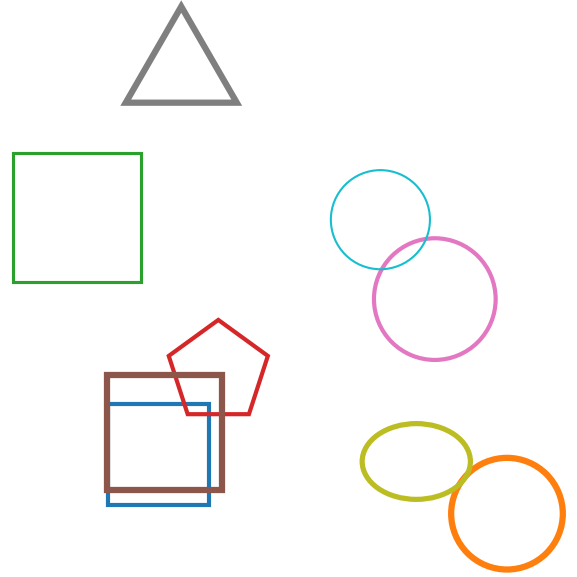[{"shape": "square", "thickness": 2, "radius": 0.44, "center": [0.274, 0.212]}, {"shape": "circle", "thickness": 3, "radius": 0.48, "center": [0.878, 0.11]}, {"shape": "square", "thickness": 1.5, "radius": 0.56, "center": [0.134, 0.622]}, {"shape": "pentagon", "thickness": 2, "radius": 0.45, "center": [0.378, 0.355]}, {"shape": "square", "thickness": 3, "radius": 0.5, "center": [0.285, 0.251]}, {"shape": "circle", "thickness": 2, "radius": 0.53, "center": [0.753, 0.481]}, {"shape": "triangle", "thickness": 3, "radius": 0.55, "center": [0.314, 0.877]}, {"shape": "oval", "thickness": 2.5, "radius": 0.47, "center": [0.721, 0.2]}, {"shape": "circle", "thickness": 1, "radius": 0.43, "center": [0.659, 0.619]}]